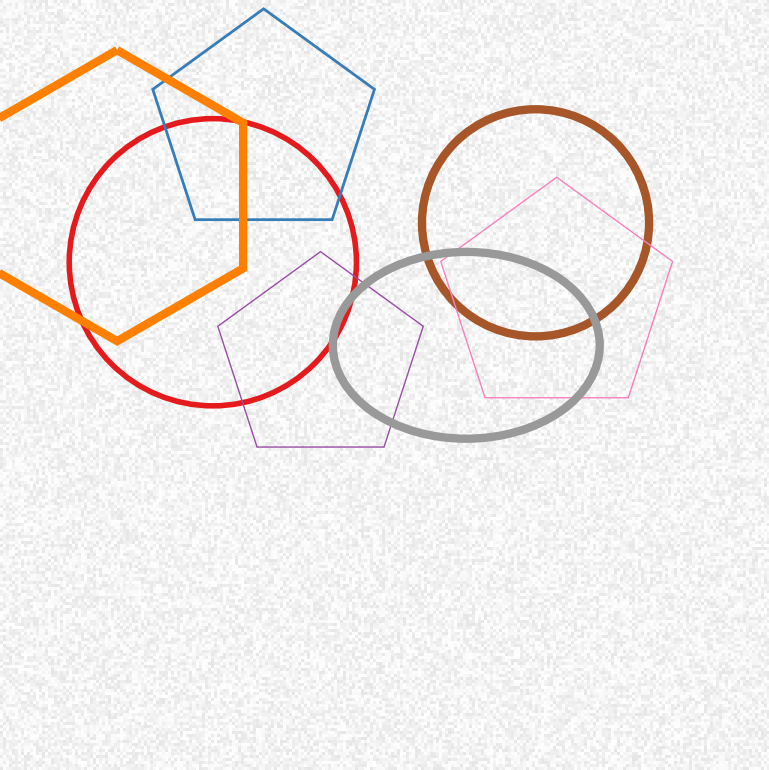[{"shape": "circle", "thickness": 2, "radius": 0.93, "center": [0.276, 0.659]}, {"shape": "pentagon", "thickness": 1, "radius": 0.76, "center": [0.342, 0.837]}, {"shape": "pentagon", "thickness": 0.5, "radius": 0.7, "center": [0.416, 0.533]}, {"shape": "hexagon", "thickness": 3, "radius": 0.94, "center": [0.152, 0.746]}, {"shape": "circle", "thickness": 3, "radius": 0.74, "center": [0.695, 0.711]}, {"shape": "pentagon", "thickness": 0.5, "radius": 0.79, "center": [0.723, 0.612]}, {"shape": "oval", "thickness": 3, "radius": 0.87, "center": [0.606, 0.552]}]